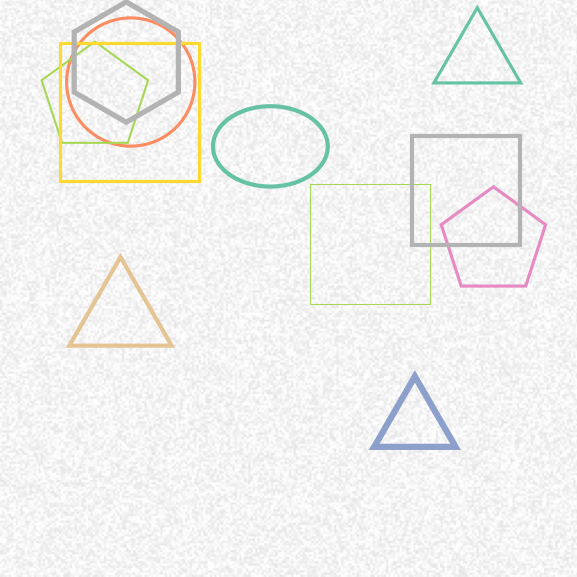[{"shape": "oval", "thickness": 2, "radius": 0.5, "center": [0.468, 0.746]}, {"shape": "triangle", "thickness": 1.5, "radius": 0.43, "center": [0.826, 0.899]}, {"shape": "circle", "thickness": 1.5, "radius": 0.56, "center": [0.226, 0.857]}, {"shape": "triangle", "thickness": 3, "radius": 0.41, "center": [0.718, 0.266]}, {"shape": "pentagon", "thickness": 1.5, "radius": 0.48, "center": [0.854, 0.581]}, {"shape": "square", "thickness": 0.5, "radius": 0.52, "center": [0.641, 0.576]}, {"shape": "pentagon", "thickness": 1, "radius": 0.48, "center": [0.164, 0.83]}, {"shape": "square", "thickness": 1.5, "radius": 0.6, "center": [0.224, 0.806]}, {"shape": "triangle", "thickness": 2, "radius": 0.51, "center": [0.209, 0.452]}, {"shape": "square", "thickness": 2, "radius": 0.47, "center": [0.807, 0.669]}, {"shape": "hexagon", "thickness": 2.5, "radius": 0.52, "center": [0.219, 0.892]}]